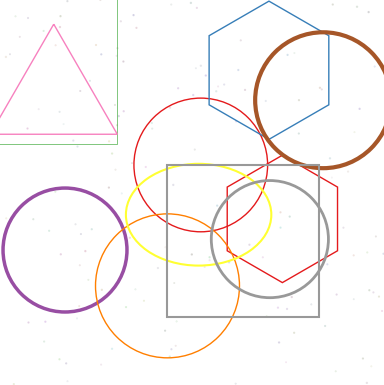[{"shape": "circle", "thickness": 1, "radius": 0.87, "center": [0.521, 0.572]}, {"shape": "hexagon", "thickness": 1, "radius": 0.83, "center": [0.733, 0.431]}, {"shape": "hexagon", "thickness": 1, "radius": 0.9, "center": [0.699, 0.818]}, {"shape": "square", "thickness": 0.5, "radius": 0.98, "center": [0.106, 0.822]}, {"shape": "circle", "thickness": 2.5, "radius": 0.8, "center": [0.169, 0.351]}, {"shape": "circle", "thickness": 1, "radius": 0.93, "center": [0.435, 0.258]}, {"shape": "oval", "thickness": 1.5, "radius": 0.94, "center": [0.516, 0.442]}, {"shape": "circle", "thickness": 3, "radius": 0.88, "center": [0.839, 0.74]}, {"shape": "triangle", "thickness": 1, "radius": 0.95, "center": [0.14, 0.747]}, {"shape": "square", "thickness": 1.5, "radius": 0.99, "center": [0.632, 0.375]}, {"shape": "circle", "thickness": 2, "radius": 0.76, "center": [0.701, 0.379]}]